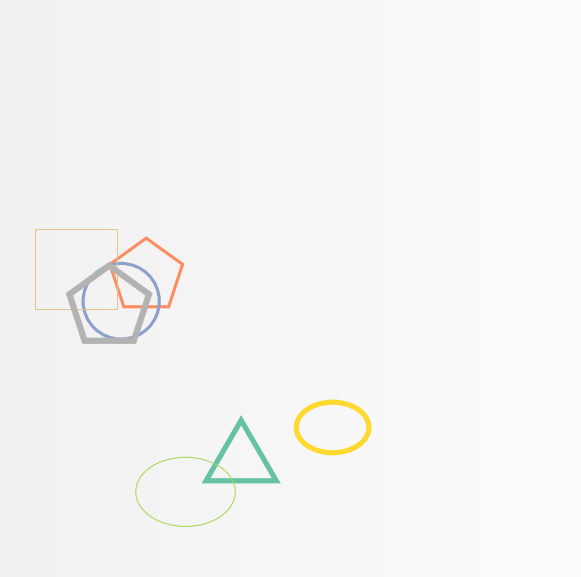[{"shape": "triangle", "thickness": 2.5, "radius": 0.35, "center": [0.415, 0.202]}, {"shape": "pentagon", "thickness": 1.5, "radius": 0.33, "center": [0.252, 0.521]}, {"shape": "circle", "thickness": 1.5, "radius": 0.33, "center": [0.208, 0.477]}, {"shape": "oval", "thickness": 0.5, "radius": 0.43, "center": [0.319, 0.147]}, {"shape": "oval", "thickness": 2.5, "radius": 0.31, "center": [0.572, 0.259]}, {"shape": "square", "thickness": 0.5, "radius": 0.35, "center": [0.131, 0.533]}, {"shape": "pentagon", "thickness": 3, "radius": 0.36, "center": [0.188, 0.467]}]